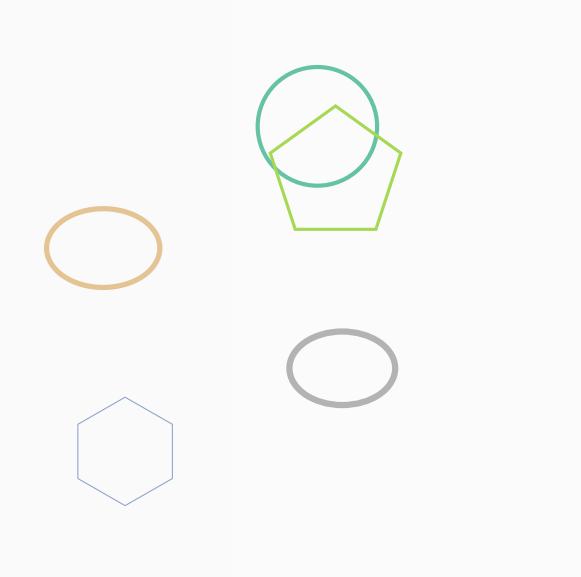[{"shape": "circle", "thickness": 2, "radius": 0.51, "center": [0.546, 0.78]}, {"shape": "hexagon", "thickness": 0.5, "radius": 0.47, "center": [0.215, 0.217]}, {"shape": "pentagon", "thickness": 1.5, "radius": 0.59, "center": [0.577, 0.698]}, {"shape": "oval", "thickness": 2.5, "radius": 0.49, "center": [0.178, 0.57]}, {"shape": "oval", "thickness": 3, "radius": 0.45, "center": [0.589, 0.361]}]